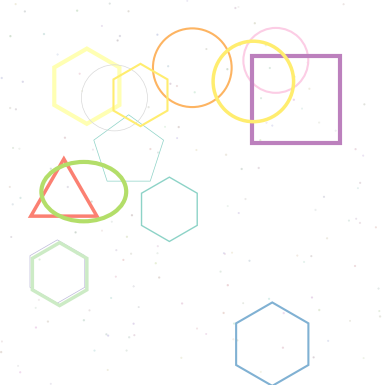[{"shape": "pentagon", "thickness": 0.5, "radius": 0.48, "center": [0.334, 0.607]}, {"shape": "hexagon", "thickness": 1, "radius": 0.42, "center": [0.44, 0.456]}, {"shape": "hexagon", "thickness": 3, "radius": 0.49, "center": [0.226, 0.776]}, {"shape": "hexagon", "thickness": 0.5, "radius": 0.41, "center": [0.149, 0.295]}, {"shape": "triangle", "thickness": 2.5, "radius": 0.5, "center": [0.166, 0.488]}, {"shape": "hexagon", "thickness": 1.5, "radius": 0.54, "center": [0.707, 0.106]}, {"shape": "circle", "thickness": 1.5, "radius": 0.51, "center": [0.499, 0.824]}, {"shape": "oval", "thickness": 3, "radius": 0.55, "center": [0.218, 0.502]}, {"shape": "circle", "thickness": 1.5, "radius": 0.42, "center": [0.716, 0.843]}, {"shape": "circle", "thickness": 0.5, "radius": 0.43, "center": [0.297, 0.746]}, {"shape": "square", "thickness": 3, "radius": 0.57, "center": [0.77, 0.741]}, {"shape": "hexagon", "thickness": 2.5, "radius": 0.41, "center": [0.155, 0.288]}, {"shape": "circle", "thickness": 2.5, "radius": 0.52, "center": [0.658, 0.788]}, {"shape": "hexagon", "thickness": 1.5, "radius": 0.4, "center": [0.365, 0.753]}]